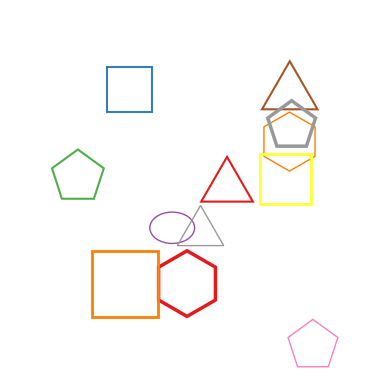[{"shape": "hexagon", "thickness": 2.5, "radius": 0.43, "center": [0.486, 0.263]}, {"shape": "triangle", "thickness": 1.5, "radius": 0.39, "center": [0.59, 0.515]}, {"shape": "square", "thickness": 1.5, "radius": 0.29, "center": [0.337, 0.768]}, {"shape": "pentagon", "thickness": 1.5, "radius": 0.35, "center": [0.202, 0.541]}, {"shape": "oval", "thickness": 1, "radius": 0.29, "center": [0.447, 0.408]}, {"shape": "square", "thickness": 2, "radius": 0.43, "center": [0.324, 0.262]}, {"shape": "hexagon", "thickness": 1, "radius": 0.38, "center": [0.752, 0.632]}, {"shape": "square", "thickness": 2, "radius": 0.33, "center": [0.742, 0.535]}, {"shape": "triangle", "thickness": 1.5, "radius": 0.42, "center": [0.753, 0.758]}, {"shape": "pentagon", "thickness": 1, "radius": 0.34, "center": [0.813, 0.102]}, {"shape": "pentagon", "thickness": 2.5, "radius": 0.33, "center": [0.758, 0.673]}, {"shape": "triangle", "thickness": 1, "radius": 0.35, "center": [0.521, 0.397]}]